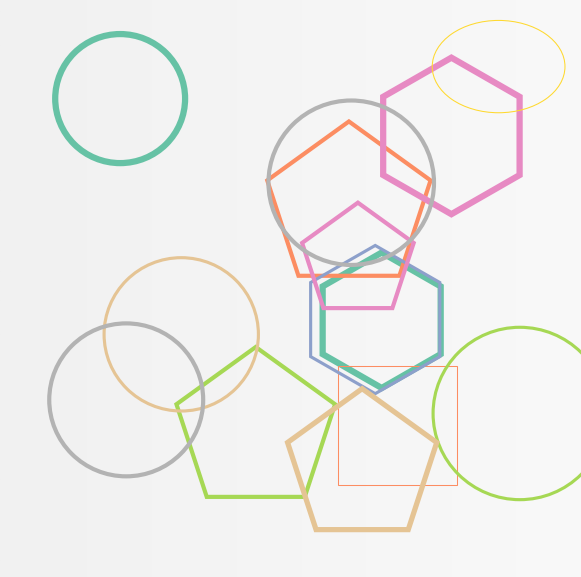[{"shape": "hexagon", "thickness": 3, "radius": 0.59, "center": [0.657, 0.445]}, {"shape": "circle", "thickness": 3, "radius": 0.56, "center": [0.207, 0.828]}, {"shape": "square", "thickness": 0.5, "radius": 0.51, "center": [0.684, 0.263]}, {"shape": "pentagon", "thickness": 2, "radius": 0.74, "center": [0.6, 0.641]}, {"shape": "hexagon", "thickness": 1.5, "radius": 0.64, "center": [0.646, 0.446]}, {"shape": "pentagon", "thickness": 2, "radius": 0.5, "center": [0.616, 0.547]}, {"shape": "hexagon", "thickness": 3, "radius": 0.68, "center": [0.777, 0.764]}, {"shape": "pentagon", "thickness": 2, "radius": 0.72, "center": [0.44, 0.255]}, {"shape": "circle", "thickness": 1.5, "radius": 0.75, "center": [0.894, 0.283]}, {"shape": "oval", "thickness": 0.5, "radius": 0.57, "center": [0.858, 0.884]}, {"shape": "circle", "thickness": 1.5, "radius": 0.66, "center": [0.312, 0.42]}, {"shape": "pentagon", "thickness": 2.5, "radius": 0.67, "center": [0.623, 0.191]}, {"shape": "circle", "thickness": 2, "radius": 0.71, "center": [0.604, 0.683]}, {"shape": "circle", "thickness": 2, "radius": 0.66, "center": [0.217, 0.307]}]